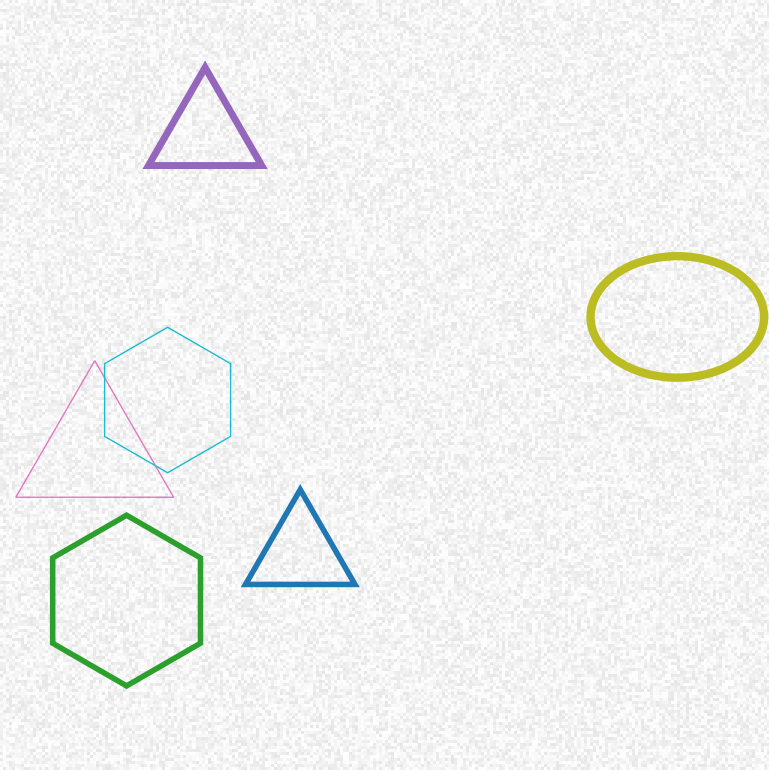[{"shape": "triangle", "thickness": 2, "radius": 0.41, "center": [0.39, 0.282]}, {"shape": "hexagon", "thickness": 2, "radius": 0.55, "center": [0.164, 0.22]}, {"shape": "triangle", "thickness": 2.5, "radius": 0.42, "center": [0.266, 0.827]}, {"shape": "triangle", "thickness": 0.5, "radius": 0.59, "center": [0.123, 0.413]}, {"shape": "oval", "thickness": 3, "radius": 0.56, "center": [0.88, 0.588]}, {"shape": "hexagon", "thickness": 0.5, "radius": 0.47, "center": [0.218, 0.48]}]